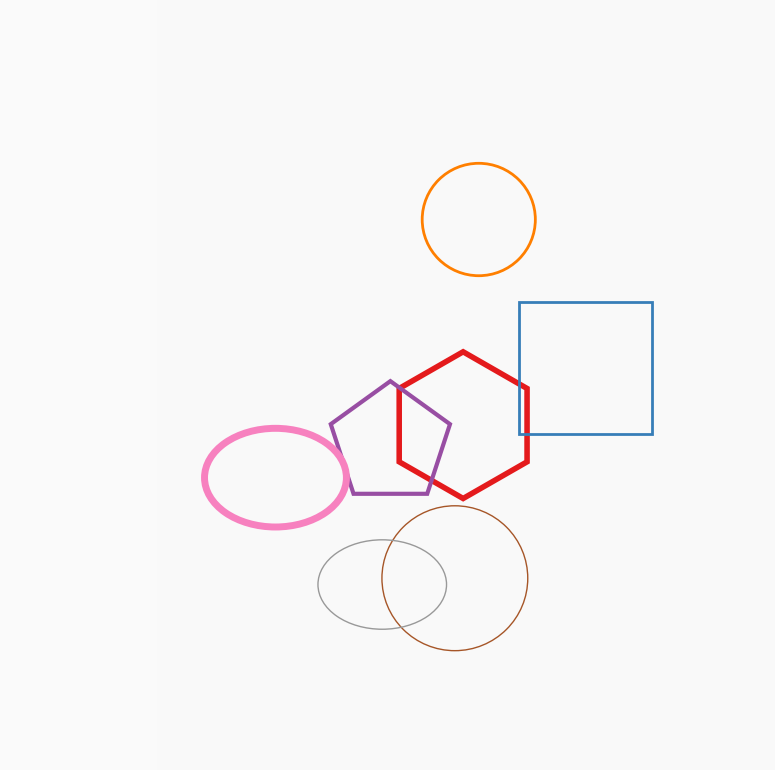[{"shape": "hexagon", "thickness": 2, "radius": 0.48, "center": [0.598, 0.448]}, {"shape": "square", "thickness": 1, "radius": 0.43, "center": [0.756, 0.522]}, {"shape": "pentagon", "thickness": 1.5, "radius": 0.4, "center": [0.504, 0.424]}, {"shape": "circle", "thickness": 1, "radius": 0.36, "center": [0.618, 0.715]}, {"shape": "circle", "thickness": 0.5, "radius": 0.47, "center": [0.587, 0.249]}, {"shape": "oval", "thickness": 2.5, "radius": 0.46, "center": [0.355, 0.38]}, {"shape": "oval", "thickness": 0.5, "radius": 0.41, "center": [0.493, 0.241]}]